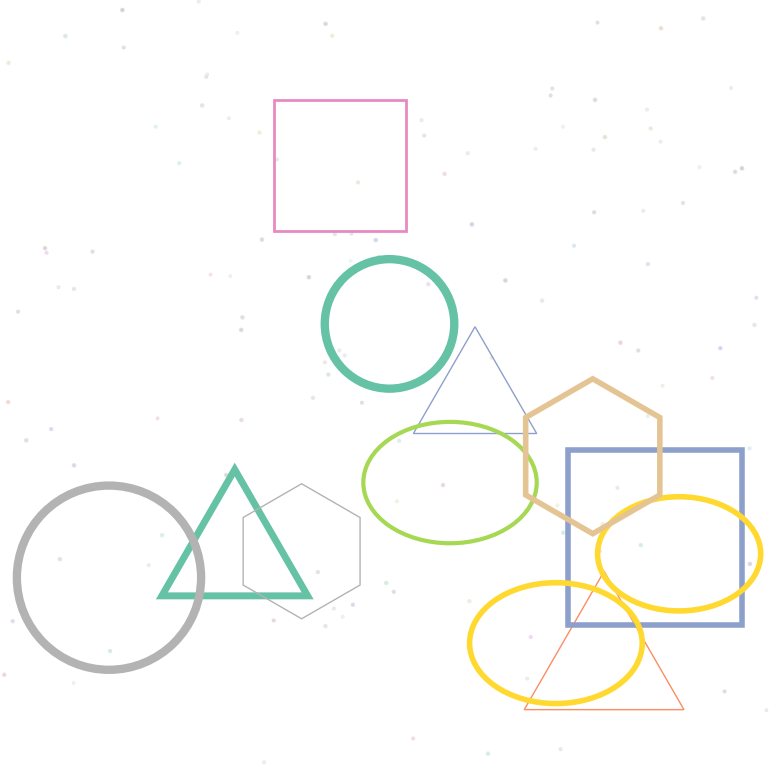[{"shape": "triangle", "thickness": 2.5, "radius": 0.55, "center": [0.305, 0.281]}, {"shape": "circle", "thickness": 3, "radius": 0.42, "center": [0.506, 0.579]}, {"shape": "triangle", "thickness": 0.5, "radius": 0.6, "center": [0.785, 0.138]}, {"shape": "square", "thickness": 2, "radius": 0.57, "center": [0.851, 0.302]}, {"shape": "triangle", "thickness": 0.5, "radius": 0.46, "center": [0.617, 0.483]}, {"shape": "square", "thickness": 1, "radius": 0.43, "center": [0.442, 0.785]}, {"shape": "oval", "thickness": 1.5, "radius": 0.56, "center": [0.584, 0.373]}, {"shape": "oval", "thickness": 2, "radius": 0.56, "center": [0.722, 0.165]}, {"shape": "oval", "thickness": 2, "radius": 0.53, "center": [0.882, 0.281]}, {"shape": "hexagon", "thickness": 2, "radius": 0.5, "center": [0.77, 0.407]}, {"shape": "hexagon", "thickness": 0.5, "radius": 0.44, "center": [0.392, 0.284]}, {"shape": "circle", "thickness": 3, "radius": 0.6, "center": [0.142, 0.25]}]